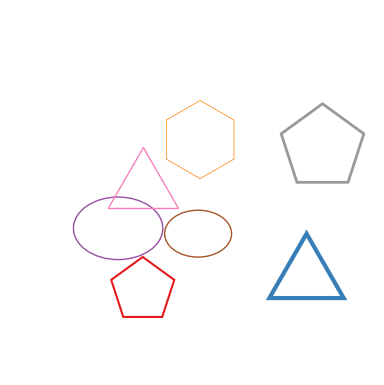[{"shape": "pentagon", "thickness": 1.5, "radius": 0.43, "center": [0.371, 0.246]}, {"shape": "triangle", "thickness": 3, "radius": 0.56, "center": [0.796, 0.282]}, {"shape": "oval", "thickness": 1, "radius": 0.58, "center": [0.307, 0.407]}, {"shape": "hexagon", "thickness": 0.5, "radius": 0.51, "center": [0.52, 0.637]}, {"shape": "oval", "thickness": 1, "radius": 0.43, "center": [0.515, 0.393]}, {"shape": "triangle", "thickness": 1, "radius": 0.53, "center": [0.372, 0.511]}, {"shape": "pentagon", "thickness": 2, "radius": 0.56, "center": [0.838, 0.618]}]